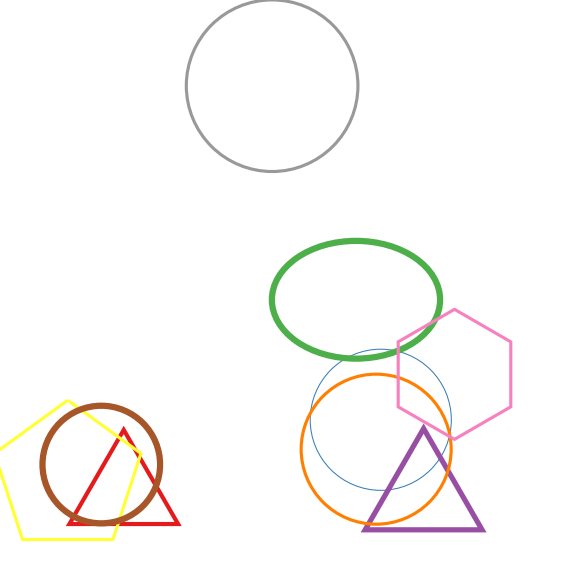[{"shape": "triangle", "thickness": 2, "radius": 0.54, "center": [0.214, 0.146]}, {"shape": "circle", "thickness": 0.5, "radius": 0.61, "center": [0.659, 0.272]}, {"shape": "oval", "thickness": 3, "radius": 0.73, "center": [0.616, 0.48]}, {"shape": "triangle", "thickness": 2.5, "radius": 0.58, "center": [0.734, 0.14]}, {"shape": "circle", "thickness": 1.5, "radius": 0.65, "center": [0.651, 0.221]}, {"shape": "pentagon", "thickness": 1.5, "radius": 0.67, "center": [0.117, 0.173]}, {"shape": "circle", "thickness": 3, "radius": 0.51, "center": [0.175, 0.195]}, {"shape": "hexagon", "thickness": 1.5, "radius": 0.56, "center": [0.787, 0.351]}, {"shape": "circle", "thickness": 1.5, "radius": 0.74, "center": [0.471, 0.851]}]